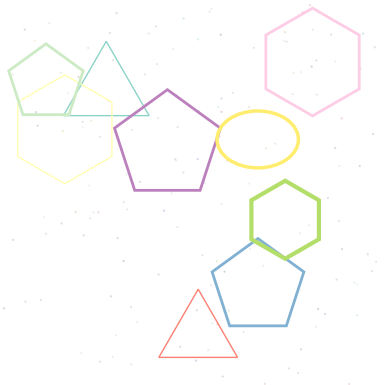[{"shape": "triangle", "thickness": 1, "radius": 0.64, "center": [0.276, 0.764]}, {"shape": "hexagon", "thickness": 1, "radius": 0.71, "center": [0.168, 0.664]}, {"shape": "triangle", "thickness": 1, "radius": 0.59, "center": [0.515, 0.131]}, {"shape": "pentagon", "thickness": 2, "radius": 0.63, "center": [0.67, 0.255]}, {"shape": "hexagon", "thickness": 3, "radius": 0.51, "center": [0.741, 0.429]}, {"shape": "hexagon", "thickness": 2, "radius": 0.7, "center": [0.812, 0.839]}, {"shape": "pentagon", "thickness": 2, "radius": 0.72, "center": [0.435, 0.623]}, {"shape": "pentagon", "thickness": 2, "radius": 0.51, "center": [0.119, 0.784]}, {"shape": "oval", "thickness": 2.5, "radius": 0.53, "center": [0.669, 0.638]}]